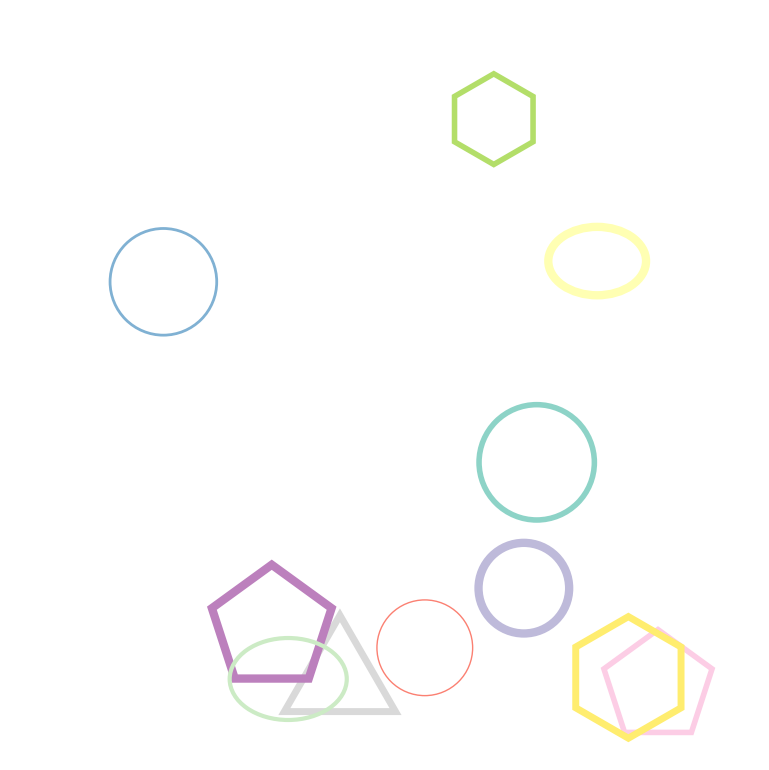[{"shape": "circle", "thickness": 2, "radius": 0.37, "center": [0.697, 0.4]}, {"shape": "oval", "thickness": 3, "radius": 0.32, "center": [0.776, 0.661]}, {"shape": "circle", "thickness": 3, "radius": 0.29, "center": [0.68, 0.236]}, {"shape": "circle", "thickness": 0.5, "radius": 0.31, "center": [0.552, 0.159]}, {"shape": "circle", "thickness": 1, "radius": 0.35, "center": [0.212, 0.634]}, {"shape": "hexagon", "thickness": 2, "radius": 0.29, "center": [0.641, 0.845]}, {"shape": "pentagon", "thickness": 2, "radius": 0.37, "center": [0.855, 0.109]}, {"shape": "triangle", "thickness": 2.5, "radius": 0.42, "center": [0.441, 0.118]}, {"shape": "pentagon", "thickness": 3, "radius": 0.41, "center": [0.353, 0.185]}, {"shape": "oval", "thickness": 1.5, "radius": 0.38, "center": [0.374, 0.118]}, {"shape": "hexagon", "thickness": 2.5, "radius": 0.39, "center": [0.816, 0.12]}]